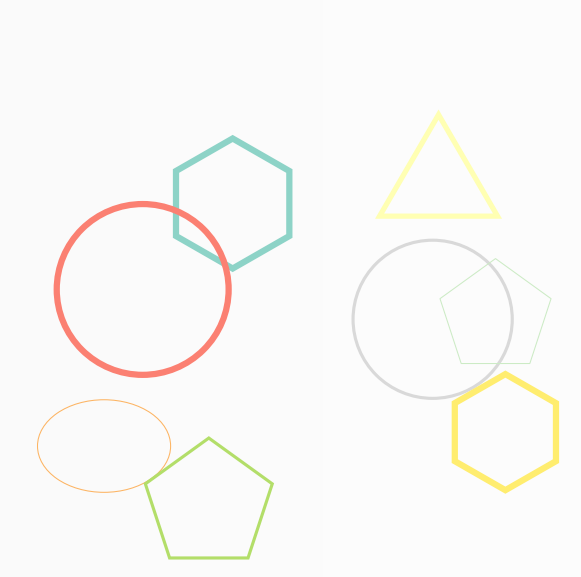[{"shape": "hexagon", "thickness": 3, "radius": 0.56, "center": [0.4, 0.647]}, {"shape": "triangle", "thickness": 2.5, "radius": 0.59, "center": [0.754, 0.683]}, {"shape": "circle", "thickness": 3, "radius": 0.74, "center": [0.245, 0.498]}, {"shape": "oval", "thickness": 0.5, "radius": 0.57, "center": [0.179, 0.227]}, {"shape": "pentagon", "thickness": 1.5, "radius": 0.57, "center": [0.359, 0.126]}, {"shape": "circle", "thickness": 1.5, "radius": 0.68, "center": [0.744, 0.446]}, {"shape": "pentagon", "thickness": 0.5, "radius": 0.5, "center": [0.852, 0.451]}, {"shape": "hexagon", "thickness": 3, "radius": 0.5, "center": [0.869, 0.251]}]